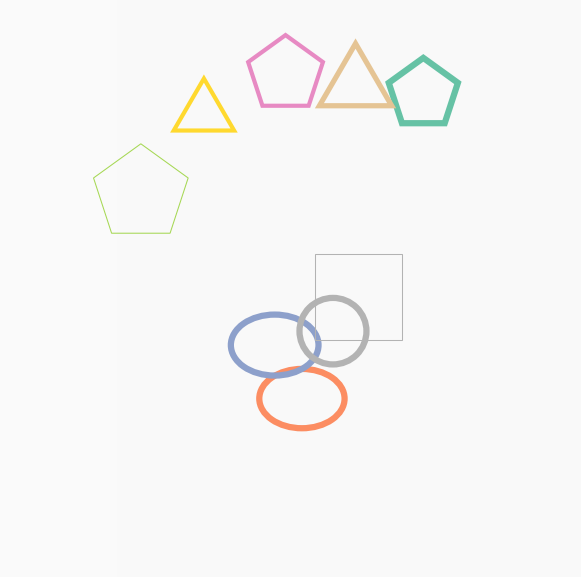[{"shape": "pentagon", "thickness": 3, "radius": 0.31, "center": [0.728, 0.836]}, {"shape": "oval", "thickness": 3, "radius": 0.37, "center": [0.519, 0.309]}, {"shape": "oval", "thickness": 3, "radius": 0.38, "center": [0.473, 0.402]}, {"shape": "pentagon", "thickness": 2, "radius": 0.34, "center": [0.491, 0.871]}, {"shape": "pentagon", "thickness": 0.5, "radius": 0.43, "center": [0.242, 0.665]}, {"shape": "triangle", "thickness": 2, "radius": 0.3, "center": [0.351, 0.803]}, {"shape": "triangle", "thickness": 2.5, "radius": 0.36, "center": [0.612, 0.852]}, {"shape": "square", "thickness": 0.5, "radius": 0.37, "center": [0.617, 0.484]}, {"shape": "circle", "thickness": 3, "radius": 0.29, "center": [0.573, 0.426]}]